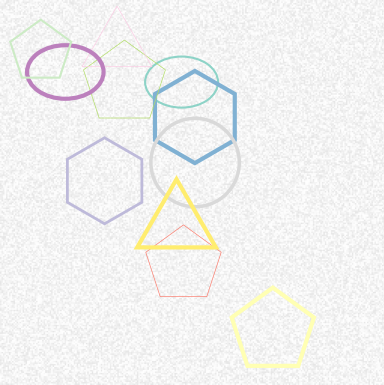[{"shape": "oval", "thickness": 1.5, "radius": 0.47, "center": [0.472, 0.787]}, {"shape": "pentagon", "thickness": 3, "radius": 0.56, "center": [0.709, 0.141]}, {"shape": "hexagon", "thickness": 2, "radius": 0.56, "center": [0.272, 0.53]}, {"shape": "pentagon", "thickness": 0.5, "radius": 0.51, "center": [0.477, 0.313]}, {"shape": "hexagon", "thickness": 3, "radius": 0.6, "center": [0.506, 0.696]}, {"shape": "pentagon", "thickness": 0.5, "radius": 0.56, "center": [0.323, 0.784]}, {"shape": "triangle", "thickness": 0.5, "radius": 0.52, "center": [0.304, 0.879]}, {"shape": "circle", "thickness": 2.5, "radius": 0.57, "center": [0.507, 0.578]}, {"shape": "oval", "thickness": 3, "radius": 0.5, "center": [0.17, 0.813]}, {"shape": "pentagon", "thickness": 1.5, "radius": 0.42, "center": [0.106, 0.866]}, {"shape": "triangle", "thickness": 3, "radius": 0.59, "center": [0.459, 0.416]}]